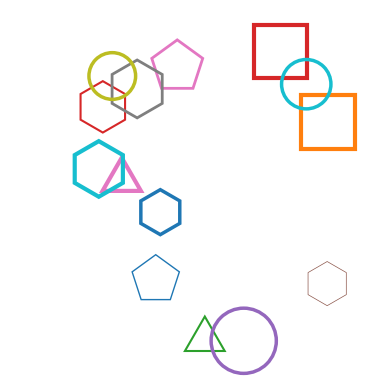[{"shape": "hexagon", "thickness": 2.5, "radius": 0.29, "center": [0.416, 0.449]}, {"shape": "pentagon", "thickness": 1, "radius": 0.32, "center": [0.405, 0.274]}, {"shape": "square", "thickness": 3, "radius": 0.35, "center": [0.852, 0.684]}, {"shape": "triangle", "thickness": 1.5, "radius": 0.3, "center": [0.532, 0.118]}, {"shape": "square", "thickness": 3, "radius": 0.34, "center": [0.729, 0.865]}, {"shape": "hexagon", "thickness": 1.5, "radius": 0.33, "center": [0.267, 0.722]}, {"shape": "circle", "thickness": 2.5, "radius": 0.42, "center": [0.633, 0.115]}, {"shape": "hexagon", "thickness": 0.5, "radius": 0.29, "center": [0.85, 0.263]}, {"shape": "triangle", "thickness": 3, "radius": 0.29, "center": [0.316, 0.533]}, {"shape": "pentagon", "thickness": 2, "radius": 0.35, "center": [0.46, 0.827]}, {"shape": "hexagon", "thickness": 2, "radius": 0.38, "center": [0.356, 0.769]}, {"shape": "circle", "thickness": 2.5, "radius": 0.3, "center": [0.292, 0.803]}, {"shape": "hexagon", "thickness": 3, "radius": 0.36, "center": [0.257, 0.561]}, {"shape": "circle", "thickness": 2.5, "radius": 0.32, "center": [0.795, 0.781]}]